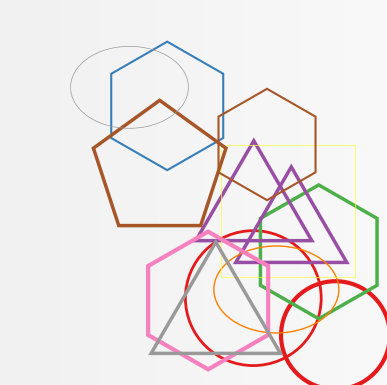[{"shape": "circle", "thickness": 2, "radius": 0.88, "center": [0.654, 0.226]}, {"shape": "circle", "thickness": 3, "radius": 0.7, "center": [0.866, 0.129]}, {"shape": "hexagon", "thickness": 1.5, "radius": 0.83, "center": [0.432, 0.725]}, {"shape": "hexagon", "thickness": 2.5, "radius": 0.87, "center": [0.823, 0.346]}, {"shape": "triangle", "thickness": 2.5, "radius": 0.86, "center": [0.655, 0.461]}, {"shape": "triangle", "thickness": 2.5, "radius": 0.83, "center": [0.752, 0.401]}, {"shape": "oval", "thickness": 1, "radius": 0.81, "center": [0.713, 0.248]}, {"shape": "square", "thickness": 0.5, "radius": 0.86, "center": [0.743, 0.452]}, {"shape": "hexagon", "thickness": 1.5, "radius": 0.72, "center": [0.689, 0.625]}, {"shape": "pentagon", "thickness": 2.5, "radius": 0.9, "center": [0.412, 0.56]}, {"shape": "hexagon", "thickness": 3, "radius": 0.89, "center": [0.537, 0.22]}, {"shape": "triangle", "thickness": 2.5, "radius": 0.96, "center": [0.557, 0.178]}, {"shape": "oval", "thickness": 0.5, "radius": 0.76, "center": [0.334, 0.773]}]